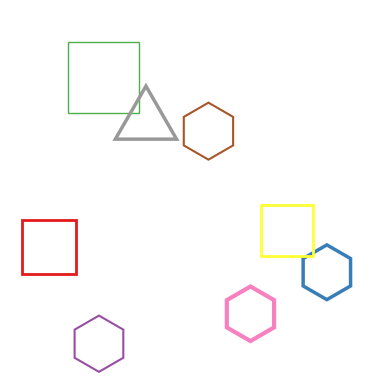[{"shape": "square", "thickness": 2, "radius": 0.36, "center": [0.127, 0.359]}, {"shape": "hexagon", "thickness": 2.5, "radius": 0.36, "center": [0.849, 0.293]}, {"shape": "square", "thickness": 1, "radius": 0.46, "center": [0.27, 0.798]}, {"shape": "hexagon", "thickness": 1.5, "radius": 0.37, "center": [0.257, 0.107]}, {"shape": "square", "thickness": 2, "radius": 0.34, "center": [0.745, 0.401]}, {"shape": "hexagon", "thickness": 1.5, "radius": 0.37, "center": [0.541, 0.659]}, {"shape": "hexagon", "thickness": 3, "radius": 0.35, "center": [0.651, 0.185]}, {"shape": "triangle", "thickness": 2.5, "radius": 0.46, "center": [0.379, 0.684]}]